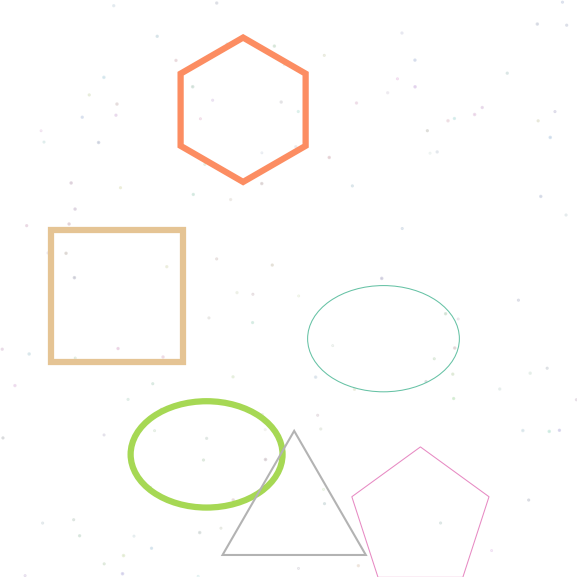[{"shape": "oval", "thickness": 0.5, "radius": 0.66, "center": [0.664, 0.413]}, {"shape": "hexagon", "thickness": 3, "radius": 0.62, "center": [0.421, 0.809]}, {"shape": "pentagon", "thickness": 0.5, "radius": 0.62, "center": [0.728, 0.1]}, {"shape": "oval", "thickness": 3, "radius": 0.66, "center": [0.358, 0.212]}, {"shape": "square", "thickness": 3, "radius": 0.57, "center": [0.203, 0.486]}, {"shape": "triangle", "thickness": 1, "radius": 0.72, "center": [0.509, 0.11]}]